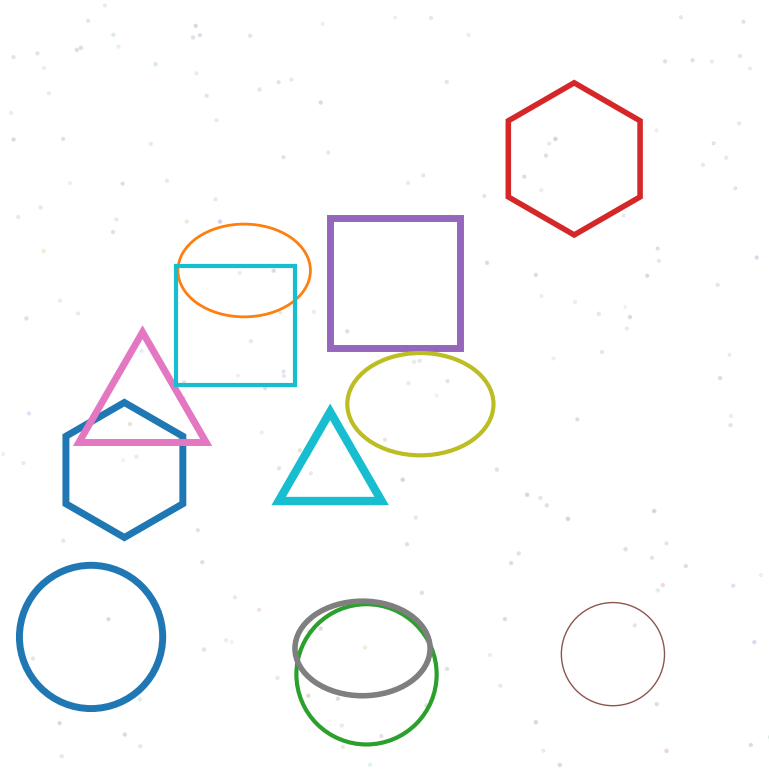[{"shape": "hexagon", "thickness": 2.5, "radius": 0.44, "center": [0.162, 0.39]}, {"shape": "circle", "thickness": 2.5, "radius": 0.47, "center": [0.118, 0.173]}, {"shape": "oval", "thickness": 1, "radius": 0.43, "center": [0.317, 0.649]}, {"shape": "circle", "thickness": 1.5, "radius": 0.46, "center": [0.476, 0.124]}, {"shape": "hexagon", "thickness": 2, "radius": 0.49, "center": [0.746, 0.794]}, {"shape": "square", "thickness": 2.5, "radius": 0.42, "center": [0.513, 0.633]}, {"shape": "circle", "thickness": 0.5, "radius": 0.33, "center": [0.796, 0.15]}, {"shape": "triangle", "thickness": 2.5, "radius": 0.48, "center": [0.185, 0.473]}, {"shape": "oval", "thickness": 2, "radius": 0.44, "center": [0.471, 0.158]}, {"shape": "oval", "thickness": 1.5, "radius": 0.47, "center": [0.546, 0.475]}, {"shape": "triangle", "thickness": 3, "radius": 0.39, "center": [0.429, 0.388]}, {"shape": "square", "thickness": 1.5, "radius": 0.39, "center": [0.305, 0.577]}]